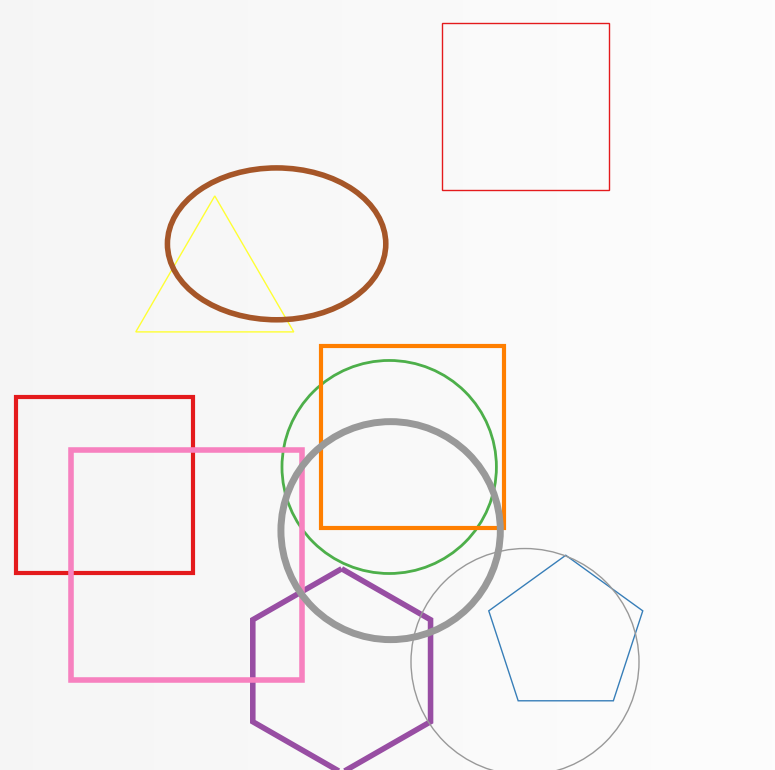[{"shape": "square", "thickness": 1.5, "radius": 0.57, "center": [0.135, 0.37]}, {"shape": "square", "thickness": 0.5, "radius": 0.54, "center": [0.678, 0.862]}, {"shape": "pentagon", "thickness": 0.5, "radius": 0.52, "center": [0.73, 0.174]}, {"shape": "circle", "thickness": 1, "radius": 0.69, "center": [0.502, 0.394]}, {"shape": "hexagon", "thickness": 2, "radius": 0.66, "center": [0.441, 0.129]}, {"shape": "square", "thickness": 1.5, "radius": 0.59, "center": [0.532, 0.432]}, {"shape": "triangle", "thickness": 0.5, "radius": 0.59, "center": [0.277, 0.628]}, {"shape": "oval", "thickness": 2, "radius": 0.7, "center": [0.357, 0.683]}, {"shape": "square", "thickness": 2, "radius": 0.75, "center": [0.24, 0.266]}, {"shape": "circle", "thickness": 0.5, "radius": 0.74, "center": [0.677, 0.141]}, {"shape": "circle", "thickness": 2.5, "radius": 0.71, "center": [0.504, 0.311]}]